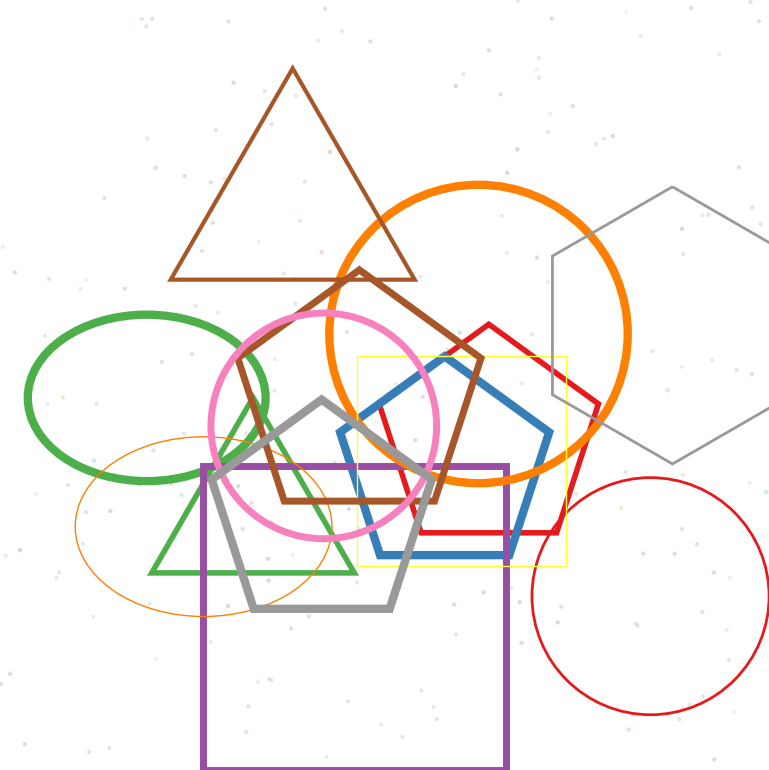[{"shape": "pentagon", "thickness": 2, "radius": 0.75, "center": [0.635, 0.429]}, {"shape": "circle", "thickness": 1, "radius": 0.77, "center": [0.845, 0.226]}, {"shape": "pentagon", "thickness": 3, "radius": 0.71, "center": [0.577, 0.394]}, {"shape": "oval", "thickness": 3, "radius": 0.77, "center": [0.191, 0.483]}, {"shape": "triangle", "thickness": 2, "radius": 0.76, "center": [0.329, 0.332]}, {"shape": "square", "thickness": 2.5, "radius": 0.99, "center": [0.461, 0.198]}, {"shape": "oval", "thickness": 0.5, "radius": 0.83, "center": [0.264, 0.316]}, {"shape": "circle", "thickness": 3, "radius": 0.97, "center": [0.621, 0.566]}, {"shape": "square", "thickness": 0.5, "radius": 0.68, "center": [0.6, 0.401]}, {"shape": "triangle", "thickness": 1.5, "radius": 0.91, "center": [0.38, 0.728]}, {"shape": "pentagon", "thickness": 2.5, "radius": 0.83, "center": [0.467, 0.483]}, {"shape": "circle", "thickness": 2.5, "radius": 0.73, "center": [0.421, 0.447]}, {"shape": "hexagon", "thickness": 1, "radius": 0.9, "center": [0.873, 0.577]}, {"shape": "pentagon", "thickness": 3, "radius": 0.75, "center": [0.418, 0.331]}]